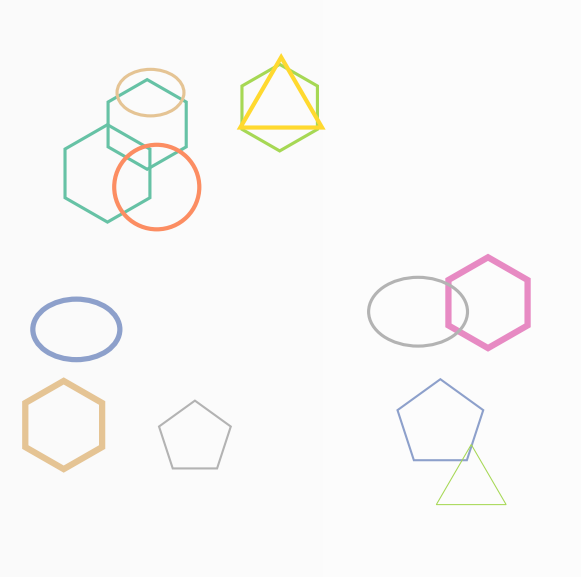[{"shape": "hexagon", "thickness": 1.5, "radius": 0.42, "center": [0.185, 0.699]}, {"shape": "hexagon", "thickness": 1.5, "radius": 0.39, "center": [0.253, 0.784]}, {"shape": "circle", "thickness": 2, "radius": 0.37, "center": [0.27, 0.675]}, {"shape": "oval", "thickness": 2.5, "radius": 0.37, "center": [0.131, 0.429]}, {"shape": "pentagon", "thickness": 1, "radius": 0.39, "center": [0.758, 0.265]}, {"shape": "hexagon", "thickness": 3, "radius": 0.39, "center": [0.84, 0.475]}, {"shape": "triangle", "thickness": 0.5, "radius": 0.35, "center": [0.811, 0.16]}, {"shape": "hexagon", "thickness": 1.5, "radius": 0.37, "center": [0.481, 0.813]}, {"shape": "triangle", "thickness": 2, "radius": 0.41, "center": [0.484, 0.819]}, {"shape": "hexagon", "thickness": 3, "radius": 0.38, "center": [0.11, 0.263]}, {"shape": "oval", "thickness": 1.5, "radius": 0.29, "center": [0.259, 0.839]}, {"shape": "pentagon", "thickness": 1, "radius": 0.32, "center": [0.335, 0.241]}, {"shape": "oval", "thickness": 1.5, "radius": 0.43, "center": [0.719, 0.459]}]